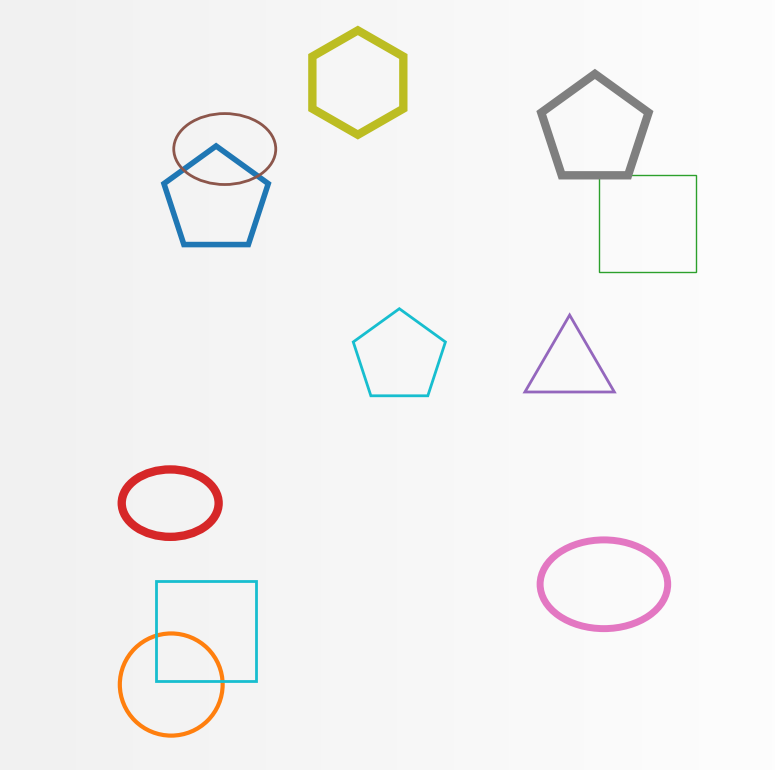[{"shape": "pentagon", "thickness": 2, "radius": 0.35, "center": [0.279, 0.74]}, {"shape": "circle", "thickness": 1.5, "radius": 0.33, "center": [0.221, 0.111]}, {"shape": "square", "thickness": 0.5, "radius": 0.31, "center": [0.836, 0.71]}, {"shape": "oval", "thickness": 3, "radius": 0.31, "center": [0.22, 0.347]}, {"shape": "triangle", "thickness": 1, "radius": 0.33, "center": [0.735, 0.524]}, {"shape": "oval", "thickness": 1, "radius": 0.33, "center": [0.29, 0.806]}, {"shape": "oval", "thickness": 2.5, "radius": 0.41, "center": [0.779, 0.241]}, {"shape": "pentagon", "thickness": 3, "radius": 0.36, "center": [0.768, 0.831]}, {"shape": "hexagon", "thickness": 3, "radius": 0.34, "center": [0.462, 0.893]}, {"shape": "pentagon", "thickness": 1, "radius": 0.31, "center": [0.515, 0.537]}, {"shape": "square", "thickness": 1, "radius": 0.32, "center": [0.266, 0.181]}]